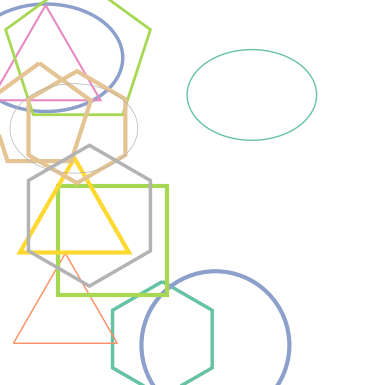[{"shape": "oval", "thickness": 1, "radius": 0.84, "center": [0.654, 0.753]}, {"shape": "hexagon", "thickness": 2.5, "radius": 0.75, "center": [0.422, 0.119]}, {"shape": "triangle", "thickness": 1, "radius": 0.78, "center": [0.17, 0.186]}, {"shape": "circle", "thickness": 3, "radius": 0.96, "center": [0.56, 0.103]}, {"shape": "oval", "thickness": 2.5, "radius": 1.0, "center": [0.119, 0.85]}, {"shape": "triangle", "thickness": 1.5, "radius": 0.82, "center": [0.118, 0.822]}, {"shape": "square", "thickness": 3, "radius": 0.71, "center": [0.291, 0.375]}, {"shape": "pentagon", "thickness": 2, "radius": 0.99, "center": [0.203, 0.862]}, {"shape": "triangle", "thickness": 3, "radius": 0.82, "center": [0.193, 0.426]}, {"shape": "pentagon", "thickness": 3, "radius": 0.7, "center": [0.102, 0.695]}, {"shape": "hexagon", "thickness": 3, "radius": 0.73, "center": [0.2, 0.67]}, {"shape": "oval", "thickness": 0.5, "radius": 0.83, "center": [0.192, 0.666]}, {"shape": "hexagon", "thickness": 2.5, "radius": 0.91, "center": [0.232, 0.44]}]